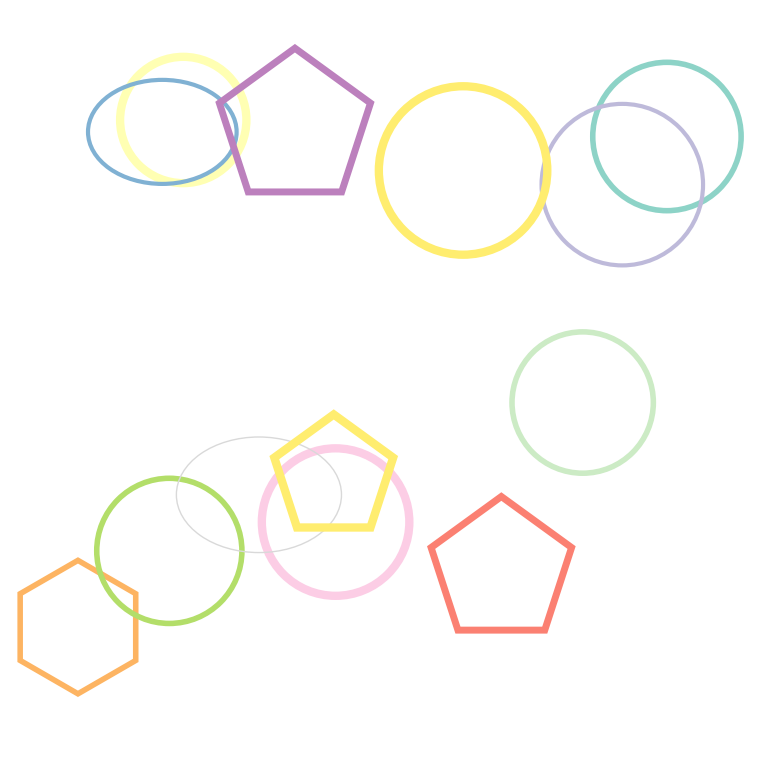[{"shape": "circle", "thickness": 2, "radius": 0.48, "center": [0.866, 0.823]}, {"shape": "circle", "thickness": 3, "radius": 0.41, "center": [0.238, 0.844]}, {"shape": "circle", "thickness": 1.5, "radius": 0.52, "center": [0.808, 0.76]}, {"shape": "pentagon", "thickness": 2.5, "radius": 0.48, "center": [0.651, 0.259]}, {"shape": "oval", "thickness": 1.5, "radius": 0.48, "center": [0.211, 0.829]}, {"shape": "hexagon", "thickness": 2, "radius": 0.43, "center": [0.101, 0.186]}, {"shape": "circle", "thickness": 2, "radius": 0.47, "center": [0.22, 0.285]}, {"shape": "circle", "thickness": 3, "radius": 0.48, "center": [0.436, 0.322]}, {"shape": "oval", "thickness": 0.5, "radius": 0.54, "center": [0.336, 0.357]}, {"shape": "pentagon", "thickness": 2.5, "radius": 0.52, "center": [0.383, 0.834]}, {"shape": "circle", "thickness": 2, "radius": 0.46, "center": [0.757, 0.477]}, {"shape": "pentagon", "thickness": 3, "radius": 0.41, "center": [0.433, 0.381]}, {"shape": "circle", "thickness": 3, "radius": 0.55, "center": [0.601, 0.779]}]